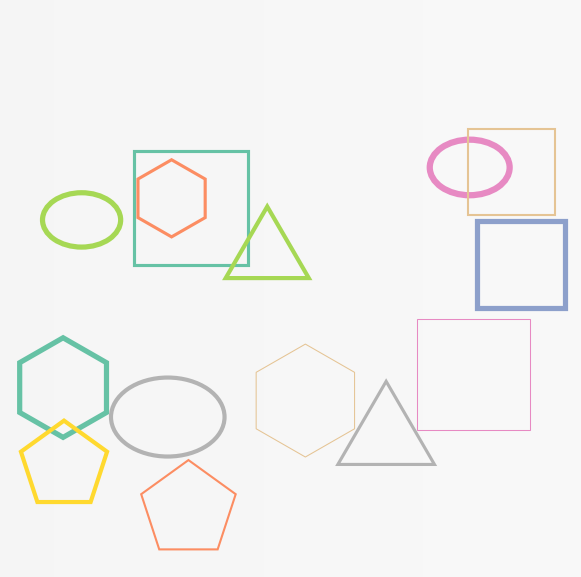[{"shape": "square", "thickness": 1.5, "radius": 0.49, "center": [0.329, 0.639]}, {"shape": "hexagon", "thickness": 2.5, "radius": 0.43, "center": [0.109, 0.328]}, {"shape": "pentagon", "thickness": 1, "radius": 0.43, "center": [0.324, 0.117]}, {"shape": "hexagon", "thickness": 1.5, "radius": 0.33, "center": [0.295, 0.656]}, {"shape": "square", "thickness": 2.5, "radius": 0.38, "center": [0.896, 0.542]}, {"shape": "oval", "thickness": 3, "radius": 0.34, "center": [0.808, 0.709]}, {"shape": "square", "thickness": 0.5, "radius": 0.48, "center": [0.815, 0.351]}, {"shape": "oval", "thickness": 2.5, "radius": 0.34, "center": [0.14, 0.618]}, {"shape": "triangle", "thickness": 2, "radius": 0.41, "center": [0.46, 0.559]}, {"shape": "pentagon", "thickness": 2, "radius": 0.39, "center": [0.11, 0.193]}, {"shape": "square", "thickness": 1, "radius": 0.37, "center": [0.88, 0.702]}, {"shape": "hexagon", "thickness": 0.5, "radius": 0.49, "center": [0.525, 0.306]}, {"shape": "triangle", "thickness": 1.5, "radius": 0.48, "center": [0.664, 0.243]}, {"shape": "oval", "thickness": 2, "radius": 0.49, "center": [0.289, 0.277]}]